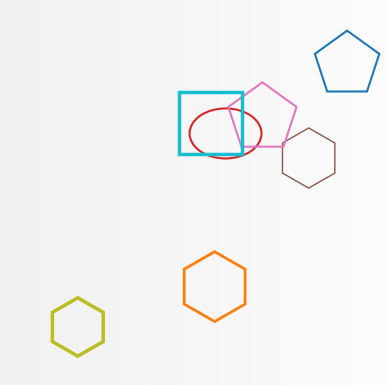[{"shape": "pentagon", "thickness": 1.5, "radius": 0.44, "center": [0.896, 0.833]}, {"shape": "hexagon", "thickness": 2, "radius": 0.45, "center": [0.554, 0.256]}, {"shape": "oval", "thickness": 1.5, "radius": 0.46, "center": [0.582, 0.653]}, {"shape": "hexagon", "thickness": 1, "radius": 0.39, "center": [0.797, 0.589]}, {"shape": "pentagon", "thickness": 1.5, "radius": 0.46, "center": [0.677, 0.694]}, {"shape": "hexagon", "thickness": 2.5, "radius": 0.38, "center": [0.201, 0.151]}, {"shape": "square", "thickness": 2.5, "radius": 0.4, "center": [0.543, 0.68]}]